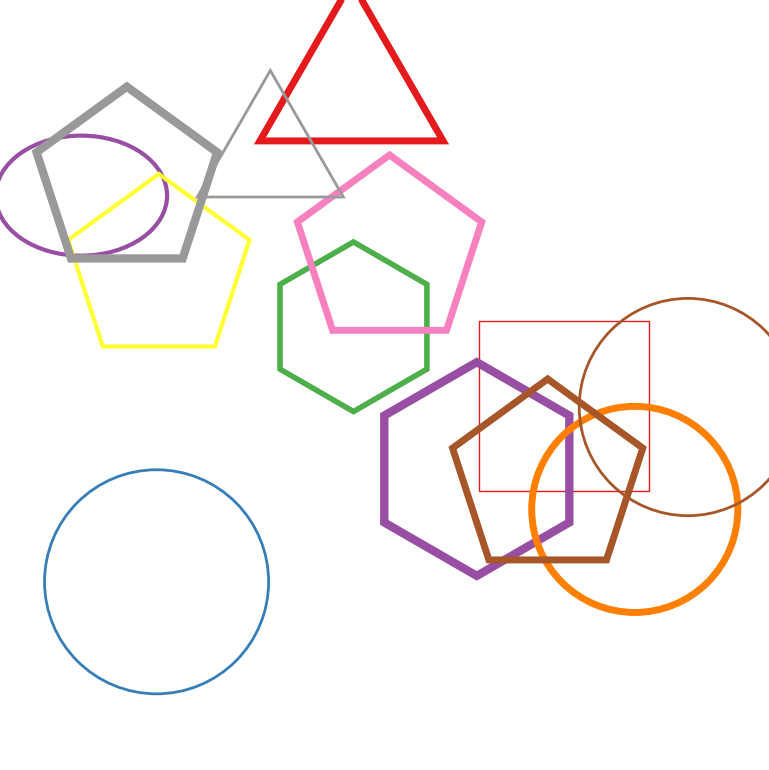[{"shape": "triangle", "thickness": 2.5, "radius": 0.69, "center": [0.456, 0.886]}, {"shape": "square", "thickness": 0.5, "radius": 0.55, "center": [0.733, 0.472]}, {"shape": "circle", "thickness": 1, "radius": 0.73, "center": [0.203, 0.244]}, {"shape": "hexagon", "thickness": 2, "radius": 0.55, "center": [0.459, 0.576]}, {"shape": "hexagon", "thickness": 3, "radius": 0.69, "center": [0.619, 0.391]}, {"shape": "oval", "thickness": 1.5, "radius": 0.56, "center": [0.106, 0.746]}, {"shape": "circle", "thickness": 2.5, "radius": 0.67, "center": [0.824, 0.338]}, {"shape": "pentagon", "thickness": 1.5, "radius": 0.62, "center": [0.206, 0.65]}, {"shape": "pentagon", "thickness": 2.5, "radius": 0.65, "center": [0.711, 0.378]}, {"shape": "circle", "thickness": 1, "radius": 0.71, "center": [0.893, 0.471]}, {"shape": "pentagon", "thickness": 2.5, "radius": 0.63, "center": [0.506, 0.673]}, {"shape": "pentagon", "thickness": 3, "radius": 0.62, "center": [0.165, 0.764]}, {"shape": "triangle", "thickness": 1, "radius": 0.55, "center": [0.351, 0.799]}]